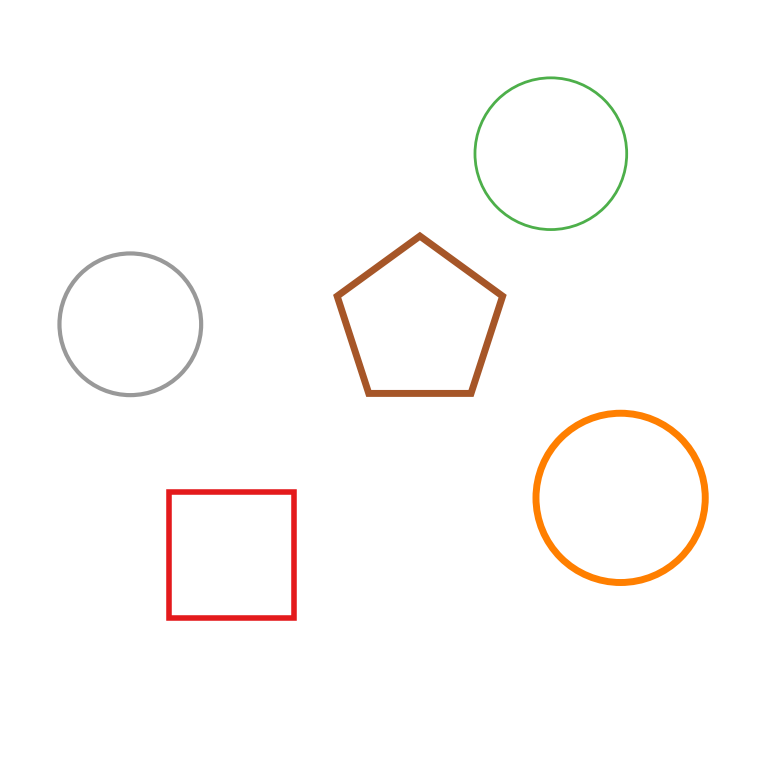[{"shape": "square", "thickness": 2, "radius": 0.41, "center": [0.301, 0.279]}, {"shape": "circle", "thickness": 1, "radius": 0.49, "center": [0.715, 0.8]}, {"shape": "circle", "thickness": 2.5, "radius": 0.55, "center": [0.806, 0.353]}, {"shape": "pentagon", "thickness": 2.5, "radius": 0.56, "center": [0.545, 0.58]}, {"shape": "circle", "thickness": 1.5, "radius": 0.46, "center": [0.169, 0.579]}]